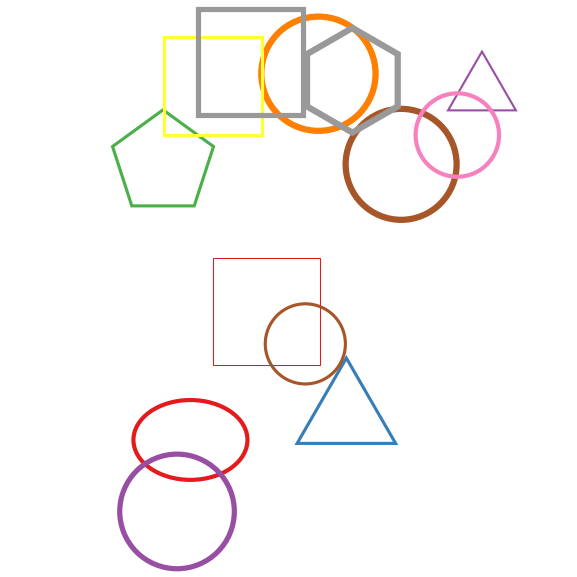[{"shape": "oval", "thickness": 2, "radius": 0.49, "center": [0.33, 0.237]}, {"shape": "square", "thickness": 0.5, "radius": 0.46, "center": [0.462, 0.459]}, {"shape": "triangle", "thickness": 1.5, "radius": 0.49, "center": [0.6, 0.281]}, {"shape": "pentagon", "thickness": 1.5, "radius": 0.46, "center": [0.282, 0.717]}, {"shape": "circle", "thickness": 2.5, "radius": 0.5, "center": [0.307, 0.114]}, {"shape": "triangle", "thickness": 1, "radius": 0.34, "center": [0.835, 0.842]}, {"shape": "circle", "thickness": 3, "radius": 0.49, "center": [0.551, 0.871]}, {"shape": "square", "thickness": 1.5, "radius": 0.42, "center": [0.368, 0.851]}, {"shape": "circle", "thickness": 1.5, "radius": 0.35, "center": [0.529, 0.404]}, {"shape": "circle", "thickness": 3, "radius": 0.48, "center": [0.695, 0.715]}, {"shape": "circle", "thickness": 2, "radius": 0.36, "center": [0.792, 0.765]}, {"shape": "hexagon", "thickness": 3, "radius": 0.45, "center": [0.61, 0.86]}, {"shape": "square", "thickness": 2.5, "radius": 0.46, "center": [0.434, 0.891]}]